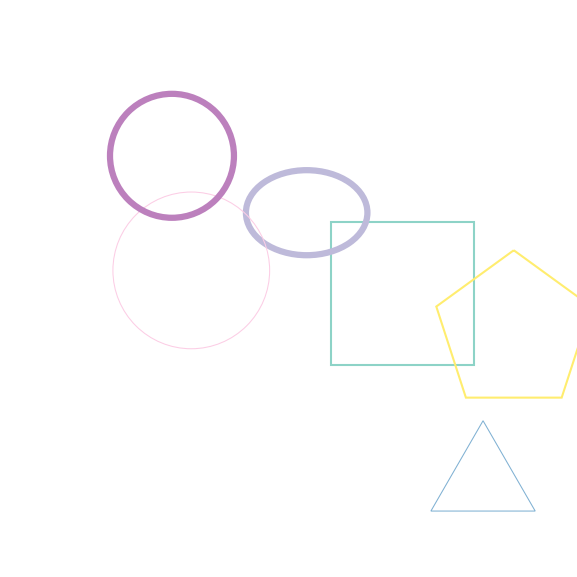[{"shape": "square", "thickness": 1, "radius": 0.62, "center": [0.697, 0.491]}, {"shape": "oval", "thickness": 3, "radius": 0.53, "center": [0.531, 0.631]}, {"shape": "triangle", "thickness": 0.5, "radius": 0.52, "center": [0.836, 0.166]}, {"shape": "circle", "thickness": 0.5, "radius": 0.68, "center": [0.331, 0.531]}, {"shape": "circle", "thickness": 3, "radius": 0.54, "center": [0.298, 0.729]}, {"shape": "pentagon", "thickness": 1, "radius": 0.71, "center": [0.89, 0.425]}]